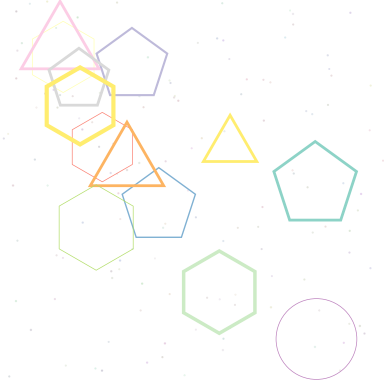[{"shape": "pentagon", "thickness": 2, "radius": 0.56, "center": [0.819, 0.52]}, {"shape": "hexagon", "thickness": 0.5, "radius": 0.46, "center": [0.164, 0.852]}, {"shape": "pentagon", "thickness": 1.5, "radius": 0.48, "center": [0.343, 0.831]}, {"shape": "hexagon", "thickness": 0.5, "radius": 0.45, "center": [0.266, 0.618]}, {"shape": "pentagon", "thickness": 1, "radius": 0.5, "center": [0.412, 0.465]}, {"shape": "triangle", "thickness": 2, "radius": 0.55, "center": [0.33, 0.573]}, {"shape": "hexagon", "thickness": 0.5, "radius": 0.56, "center": [0.25, 0.409]}, {"shape": "triangle", "thickness": 2, "radius": 0.58, "center": [0.156, 0.88]}, {"shape": "pentagon", "thickness": 2, "radius": 0.41, "center": [0.205, 0.793]}, {"shape": "circle", "thickness": 0.5, "radius": 0.52, "center": [0.822, 0.119]}, {"shape": "hexagon", "thickness": 2.5, "radius": 0.53, "center": [0.57, 0.241]}, {"shape": "triangle", "thickness": 2, "radius": 0.4, "center": [0.598, 0.621]}, {"shape": "hexagon", "thickness": 3, "radius": 0.5, "center": [0.208, 0.725]}]